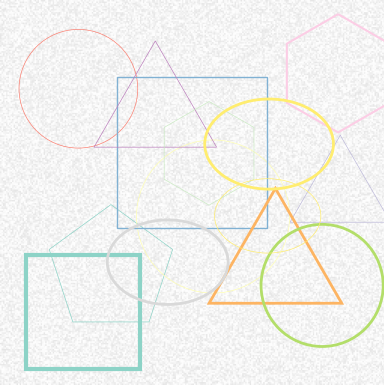[{"shape": "pentagon", "thickness": 0.5, "radius": 0.84, "center": [0.288, 0.3]}, {"shape": "square", "thickness": 3, "radius": 0.74, "center": [0.216, 0.189]}, {"shape": "circle", "thickness": 0.5, "radius": 0.99, "center": [0.553, 0.438]}, {"shape": "triangle", "thickness": 0.5, "radius": 0.75, "center": [0.884, 0.498]}, {"shape": "circle", "thickness": 0.5, "radius": 0.77, "center": [0.204, 0.769]}, {"shape": "square", "thickness": 1, "radius": 0.98, "center": [0.499, 0.604]}, {"shape": "triangle", "thickness": 2, "radius": 0.99, "center": [0.715, 0.312]}, {"shape": "circle", "thickness": 2, "radius": 0.79, "center": [0.837, 0.259]}, {"shape": "hexagon", "thickness": 1.5, "radius": 0.77, "center": [0.878, 0.81]}, {"shape": "oval", "thickness": 2, "radius": 0.78, "center": [0.436, 0.319]}, {"shape": "triangle", "thickness": 0.5, "radius": 0.92, "center": [0.403, 0.71]}, {"shape": "hexagon", "thickness": 0.5, "radius": 0.67, "center": [0.543, 0.602]}, {"shape": "oval", "thickness": 0.5, "radius": 0.69, "center": [0.695, 0.439]}, {"shape": "oval", "thickness": 2, "radius": 0.84, "center": [0.699, 0.626]}]